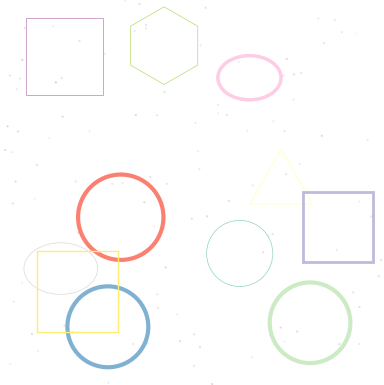[{"shape": "circle", "thickness": 0.5, "radius": 0.43, "center": [0.623, 0.342]}, {"shape": "triangle", "thickness": 0.5, "radius": 0.47, "center": [0.731, 0.517]}, {"shape": "square", "thickness": 2, "radius": 0.45, "center": [0.878, 0.409]}, {"shape": "circle", "thickness": 3, "radius": 0.55, "center": [0.314, 0.436]}, {"shape": "circle", "thickness": 3, "radius": 0.53, "center": [0.28, 0.151]}, {"shape": "hexagon", "thickness": 0.5, "radius": 0.5, "center": [0.426, 0.881]}, {"shape": "oval", "thickness": 2.5, "radius": 0.41, "center": [0.648, 0.798]}, {"shape": "oval", "thickness": 0.5, "radius": 0.48, "center": [0.158, 0.302]}, {"shape": "square", "thickness": 0.5, "radius": 0.5, "center": [0.169, 0.853]}, {"shape": "circle", "thickness": 3, "radius": 0.52, "center": [0.805, 0.162]}, {"shape": "square", "thickness": 1, "radius": 0.53, "center": [0.202, 0.244]}]